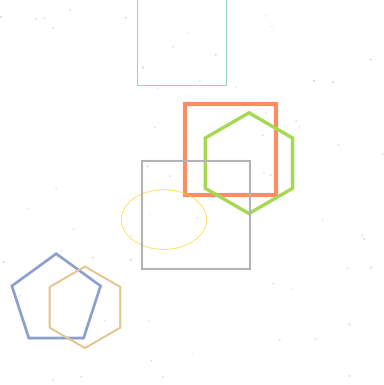[{"shape": "square", "thickness": 0.5, "radius": 0.58, "center": [0.471, 0.894]}, {"shape": "square", "thickness": 3, "radius": 0.59, "center": [0.599, 0.611]}, {"shape": "pentagon", "thickness": 2, "radius": 0.61, "center": [0.146, 0.22]}, {"shape": "hexagon", "thickness": 2.5, "radius": 0.65, "center": [0.647, 0.576]}, {"shape": "oval", "thickness": 0.5, "radius": 0.55, "center": [0.426, 0.43]}, {"shape": "hexagon", "thickness": 1.5, "radius": 0.53, "center": [0.221, 0.202]}, {"shape": "square", "thickness": 1.5, "radius": 0.7, "center": [0.509, 0.442]}]